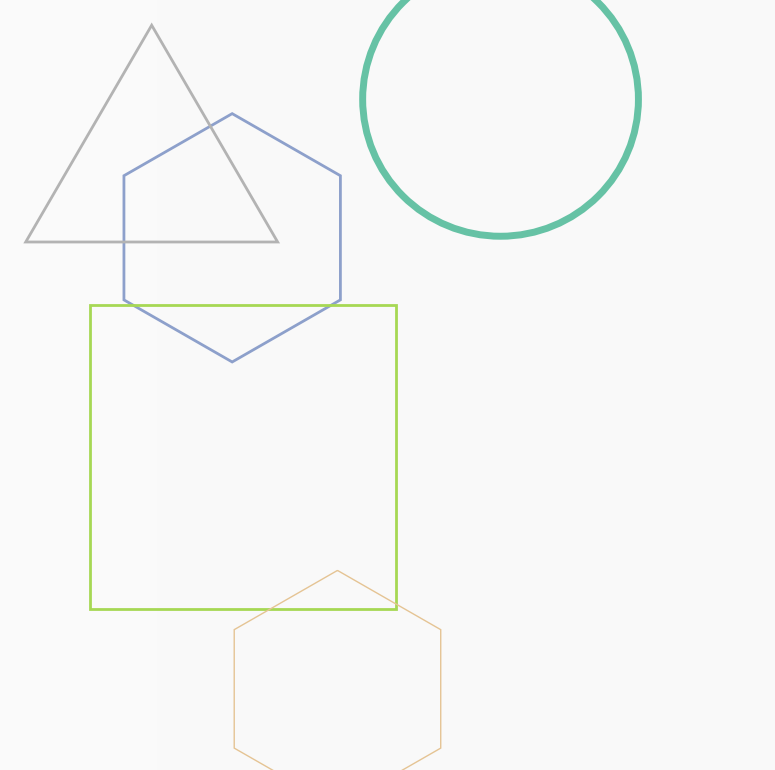[{"shape": "circle", "thickness": 2.5, "radius": 0.89, "center": [0.646, 0.871]}, {"shape": "hexagon", "thickness": 1, "radius": 0.81, "center": [0.3, 0.691]}, {"shape": "square", "thickness": 1, "radius": 0.99, "center": [0.314, 0.406]}, {"shape": "hexagon", "thickness": 0.5, "radius": 0.77, "center": [0.435, 0.105]}, {"shape": "triangle", "thickness": 1, "radius": 0.94, "center": [0.196, 0.78]}]